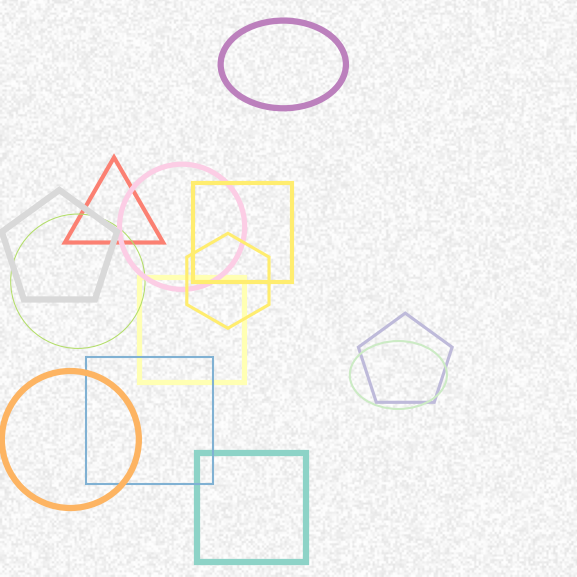[{"shape": "square", "thickness": 3, "radius": 0.47, "center": [0.436, 0.12]}, {"shape": "square", "thickness": 2.5, "radius": 0.45, "center": [0.332, 0.428]}, {"shape": "pentagon", "thickness": 1.5, "radius": 0.43, "center": [0.702, 0.372]}, {"shape": "triangle", "thickness": 2, "radius": 0.49, "center": [0.197, 0.628]}, {"shape": "square", "thickness": 1, "radius": 0.55, "center": [0.259, 0.271]}, {"shape": "circle", "thickness": 3, "radius": 0.59, "center": [0.122, 0.238]}, {"shape": "circle", "thickness": 0.5, "radius": 0.58, "center": [0.135, 0.512]}, {"shape": "circle", "thickness": 2.5, "radius": 0.54, "center": [0.315, 0.606]}, {"shape": "pentagon", "thickness": 3, "radius": 0.52, "center": [0.103, 0.565]}, {"shape": "oval", "thickness": 3, "radius": 0.54, "center": [0.491, 0.888]}, {"shape": "oval", "thickness": 1, "radius": 0.42, "center": [0.69, 0.35]}, {"shape": "square", "thickness": 2, "radius": 0.43, "center": [0.42, 0.597]}, {"shape": "hexagon", "thickness": 1.5, "radius": 0.41, "center": [0.395, 0.513]}]